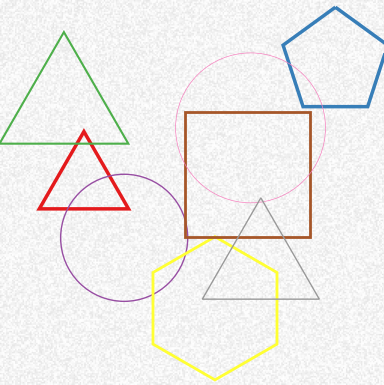[{"shape": "triangle", "thickness": 2.5, "radius": 0.67, "center": [0.218, 0.524]}, {"shape": "pentagon", "thickness": 2.5, "radius": 0.71, "center": [0.871, 0.839]}, {"shape": "triangle", "thickness": 1.5, "radius": 0.97, "center": [0.166, 0.723]}, {"shape": "circle", "thickness": 1, "radius": 0.83, "center": [0.323, 0.382]}, {"shape": "hexagon", "thickness": 2, "radius": 0.93, "center": [0.558, 0.199]}, {"shape": "square", "thickness": 2, "radius": 0.81, "center": [0.644, 0.547]}, {"shape": "circle", "thickness": 0.5, "radius": 0.97, "center": [0.651, 0.668]}, {"shape": "triangle", "thickness": 1, "radius": 0.88, "center": [0.677, 0.311]}]